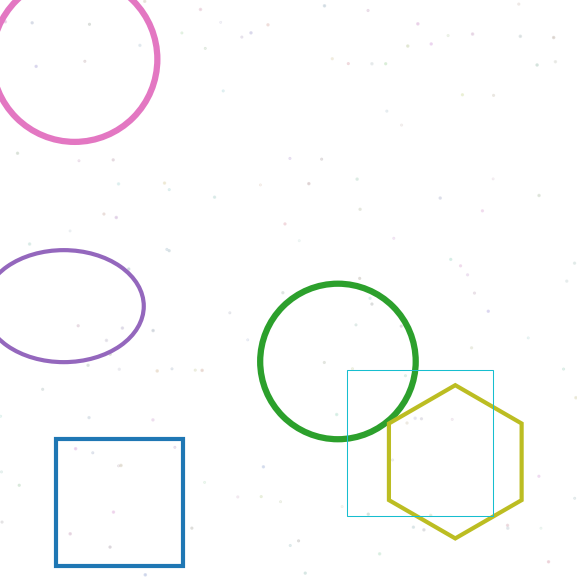[{"shape": "square", "thickness": 2, "radius": 0.55, "center": [0.207, 0.129]}, {"shape": "circle", "thickness": 3, "radius": 0.67, "center": [0.585, 0.373]}, {"shape": "oval", "thickness": 2, "radius": 0.69, "center": [0.11, 0.469]}, {"shape": "circle", "thickness": 3, "radius": 0.72, "center": [0.129, 0.897]}, {"shape": "hexagon", "thickness": 2, "radius": 0.66, "center": [0.788, 0.199]}, {"shape": "square", "thickness": 0.5, "radius": 0.63, "center": [0.727, 0.231]}]